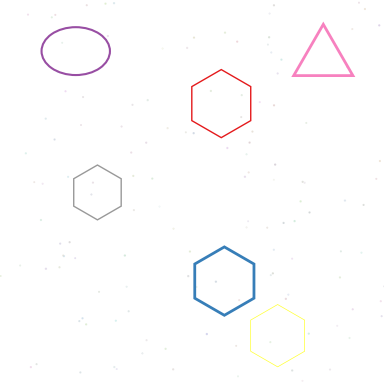[{"shape": "hexagon", "thickness": 1, "radius": 0.44, "center": [0.575, 0.731]}, {"shape": "hexagon", "thickness": 2, "radius": 0.44, "center": [0.583, 0.27]}, {"shape": "oval", "thickness": 1.5, "radius": 0.44, "center": [0.197, 0.867]}, {"shape": "hexagon", "thickness": 0.5, "radius": 0.4, "center": [0.721, 0.128]}, {"shape": "triangle", "thickness": 2, "radius": 0.44, "center": [0.84, 0.848]}, {"shape": "hexagon", "thickness": 1, "radius": 0.36, "center": [0.253, 0.5]}]